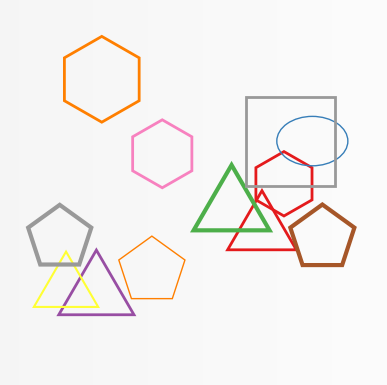[{"shape": "triangle", "thickness": 2, "radius": 0.51, "center": [0.676, 0.402]}, {"shape": "hexagon", "thickness": 2, "radius": 0.42, "center": [0.733, 0.523]}, {"shape": "oval", "thickness": 1, "radius": 0.46, "center": [0.806, 0.634]}, {"shape": "triangle", "thickness": 3, "radius": 0.57, "center": [0.598, 0.458]}, {"shape": "triangle", "thickness": 2, "radius": 0.56, "center": [0.249, 0.238]}, {"shape": "hexagon", "thickness": 2, "radius": 0.56, "center": [0.263, 0.794]}, {"shape": "pentagon", "thickness": 1, "radius": 0.45, "center": [0.392, 0.297]}, {"shape": "triangle", "thickness": 1.5, "radius": 0.48, "center": [0.17, 0.251]}, {"shape": "pentagon", "thickness": 3, "radius": 0.43, "center": [0.832, 0.382]}, {"shape": "hexagon", "thickness": 2, "radius": 0.44, "center": [0.419, 0.601]}, {"shape": "pentagon", "thickness": 3, "radius": 0.43, "center": [0.154, 0.382]}, {"shape": "square", "thickness": 2, "radius": 0.58, "center": [0.75, 0.632]}]